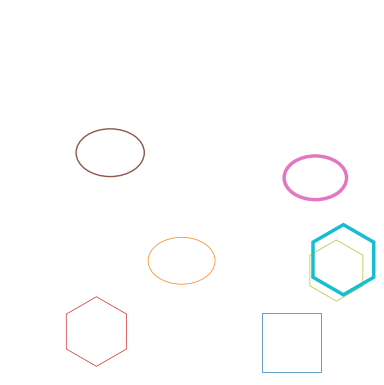[{"shape": "square", "thickness": 0.5, "radius": 0.39, "center": [0.757, 0.111]}, {"shape": "oval", "thickness": 0.5, "radius": 0.43, "center": [0.472, 0.323]}, {"shape": "hexagon", "thickness": 0.5, "radius": 0.45, "center": [0.25, 0.139]}, {"shape": "oval", "thickness": 1, "radius": 0.44, "center": [0.286, 0.603]}, {"shape": "oval", "thickness": 2.5, "radius": 0.41, "center": [0.819, 0.538]}, {"shape": "hexagon", "thickness": 0.5, "radius": 0.4, "center": [0.874, 0.297]}, {"shape": "hexagon", "thickness": 2.5, "radius": 0.46, "center": [0.892, 0.325]}]